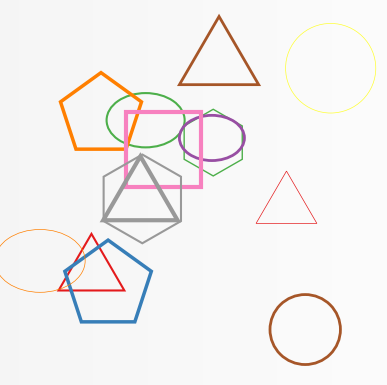[{"shape": "triangle", "thickness": 1.5, "radius": 0.49, "center": [0.236, 0.295]}, {"shape": "triangle", "thickness": 0.5, "radius": 0.45, "center": [0.739, 0.465]}, {"shape": "pentagon", "thickness": 2.5, "radius": 0.59, "center": [0.279, 0.259]}, {"shape": "hexagon", "thickness": 1, "radius": 0.43, "center": [0.55, 0.63]}, {"shape": "oval", "thickness": 1.5, "radius": 0.5, "center": [0.376, 0.688]}, {"shape": "oval", "thickness": 2, "radius": 0.42, "center": [0.547, 0.642]}, {"shape": "pentagon", "thickness": 2.5, "radius": 0.55, "center": [0.261, 0.701]}, {"shape": "oval", "thickness": 0.5, "radius": 0.58, "center": [0.103, 0.322]}, {"shape": "circle", "thickness": 0.5, "radius": 0.58, "center": [0.853, 0.823]}, {"shape": "circle", "thickness": 2, "radius": 0.45, "center": [0.788, 0.144]}, {"shape": "triangle", "thickness": 2, "radius": 0.59, "center": [0.565, 0.839]}, {"shape": "square", "thickness": 3, "radius": 0.48, "center": [0.422, 0.612]}, {"shape": "triangle", "thickness": 3, "radius": 0.55, "center": [0.362, 0.483]}, {"shape": "hexagon", "thickness": 1.5, "radius": 0.58, "center": [0.367, 0.483]}]